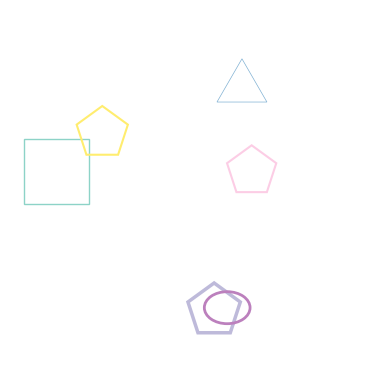[{"shape": "square", "thickness": 1, "radius": 0.42, "center": [0.147, 0.555]}, {"shape": "pentagon", "thickness": 2.5, "radius": 0.36, "center": [0.556, 0.194]}, {"shape": "triangle", "thickness": 0.5, "radius": 0.37, "center": [0.628, 0.772]}, {"shape": "pentagon", "thickness": 1.5, "radius": 0.34, "center": [0.654, 0.555]}, {"shape": "oval", "thickness": 2, "radius": 0.3, "center": [0.59, 0.201]}, {"shape": "pentagon", "thickness": 1.5, "radius": 0.35, "center": [0.266, 0.655]}]